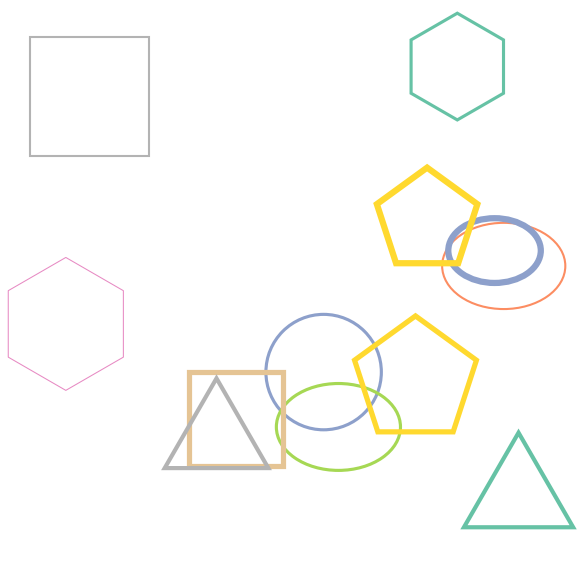[{"shape": "hexagon", "thickness": 1.5, "radius": 0.46, "center": [0.792, 0.884]}, {"shape": "triangle", "thickness": 2, "radius": 0.55, "center": [0.898, 0.141]}, {"shape": "oval", "thickness": 1, "radius": 0.53, "center": [0.872, 0.539]}, {"shape": "oval", "thickness": 3, "radius": 0.4, "center": [0.856, 0.565]}, {"shape": "circle", "thickness": 1.5, "radius": 0.5, "center": [0.56, 0.355]}, {"shape": "hexagon", "thickness": 0.5, "radius": 0.58, "center": [0.114, 0.438]}, {"shape": "oval", "thickness": 1.5, "radius": 0.54, "center": [0.586, 0.26]}, {"shape": "pentagon", "thickness": 3, "radius": 0.46, "center": [0.74, 0.617]}, {"shape": "pentagon", "thickness": 2.5, "radius": 0.55, "center": [0.719, 0.341]}, {"shape": "square", "thickness": 2.5, "radius": 0.41, "center": [0.409, 0.273]}, {"shape": "triangle", "thickness": 2, "radius": 0.52, "center": [0.375, 0.24]}, {"shape": "square", "thickness": 1, "radius": 0.52, "center": [0.155, 0.832]}]